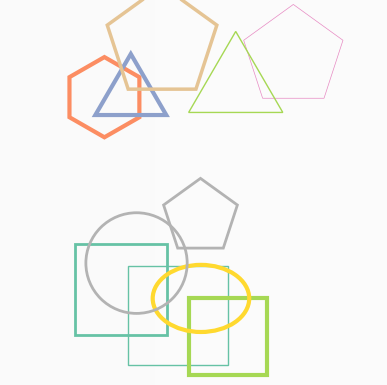[{"shape": "square", "thickness": 1, "radius": 0.64, "center": [0.459, 0.18]}, {"shape": "square", "thickness": 2, "radius": 0.59, "center": [0.312, 0.248]}, {"shape": "hexagon", "thickness": 3, "radius": 0.52, "center": [0.269, 0.748]}, {"shape": "triangle", "thickness": 3, "radius": 0.53, "center": [0.338, 0.754]}, {"shape": "pentagon", "thickness": 0.5, "radius": 0.67, "center": [0.757, 0.854]}, {"shape": "square", "thickness": 3, "radius": 0.5, "center": [0.588, 0.125]}, {"shape": "triangle", "thickness": 1, "radius": 0.7, "center": [0.608, 0.778]}, {"shape": "oval", "thickness": 3, "radius": 0.62, "center": [0.519, 0.225]}, {"shape": "pentagon", "thickness": 2.5, "radius": 0.74, "center": [0.418, 0.889]}, {"shape": "circle", "thickness": 2, "radius": 0.65, "center": [0.352, 0.317]}, {"shape": "pentagon", "thickness": 2, "radius": 0.5, "center": [0.517, 0.437]}]